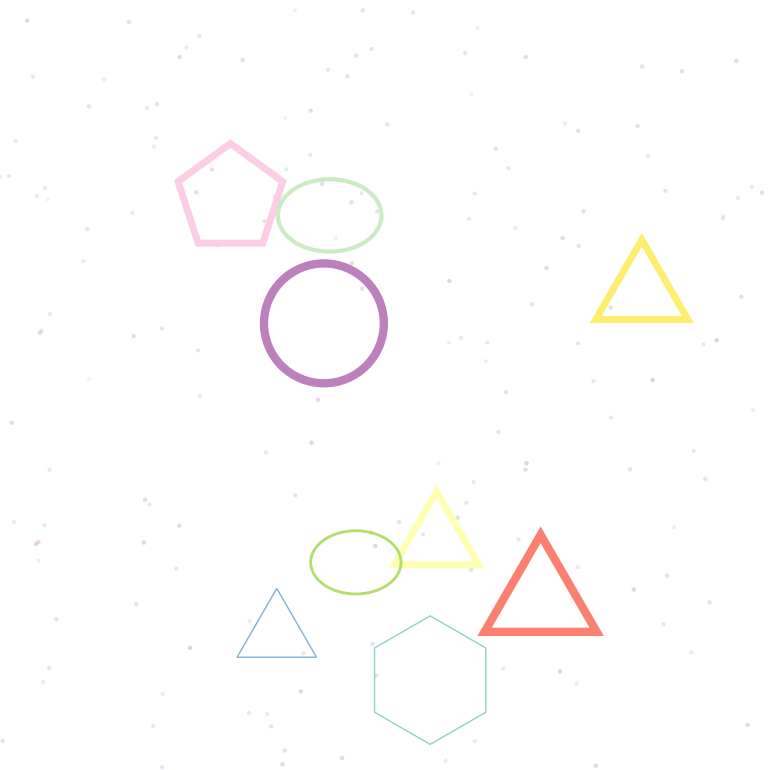[{"shape": "hexagon", "thickness": 0.5, "radius": 0.42, "center": [0.559, 0.117]}, {"shape": "triangle", "thickness": 2.5, "radius": 0.32, "center": [0.567, 0.298]}, {"shape": "triangle", "thickness": 3, "radius": 0.42, "center": [0.702, 0.221]}, {"shape": "triangle", "thickness": 0.5, "radius": 0.3, "center": [0.359, 0.176]}, {"shape": "oval", "thickness": 1, "radius": 0.29, "center": [0.462, 0.27]}, {"shape": "pentagon", "thickness": 2.5, "radius": 0.36, "center": [0.299, 0.742]}, {"shape": "circle", "thickness": 3, "radius": 0.39, "center": [0.421, 0.58]}, {"shape": "oval", "thickness": 1.5, "radius": 0.34, "center": [0.428, 0.72]}, {"shape": "triangle", "thickness": 2.5, "radius": 0.35, "center": [0.833, 0.62]}]